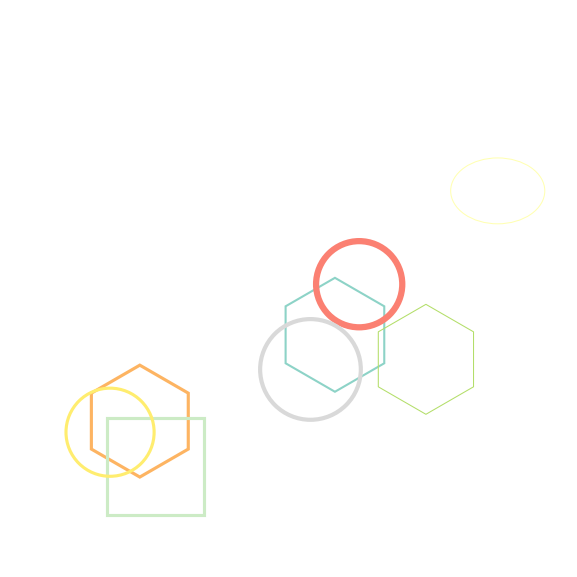[{"shape": "hexagon", "thickness": 1, "radius": 0.49, "center": [0.58, 0.419]}, {"shape": "oval", "thickness": 0.5, "radius": 0.41, "center": [0.862, 0.669]}, {"shape": "circle", "thickness": 3, "radius": 0.37, "center": [0.622, 0.507]}, {"shape": "hexagon", "thickness": 1.5, "radius": 0.48, "center": [0.242, 0.27]}, {"shape": "hexagon", "thickness": 0.5, "radius": 0.48, "center": [0.738, 0.377]}, {"shape": "circle", "thickness": 2, "radius": 0.44, "center": [0.538, 0.359]}, {"shape": "square", "thickness": 1.5, "radius": 0.42, "center": [0.269, 0.191]}, {"shape": "circle", "thickness": 1.5, "radius": 0.38, "center": [0.191, 0.251]}]